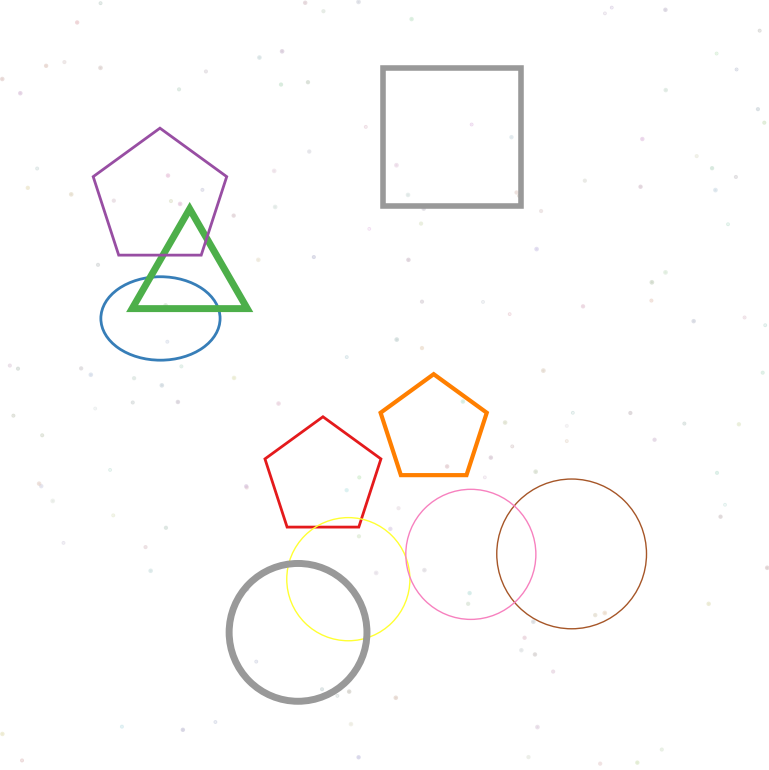[{"shape": "pentagon", "thickness": 1, "radius": 0.4, "center": [0.419, 0.38]}, {"shape": "oval", "thickness": 1, "radius": 0.39, "center": [0.208, 0.586]}, {"shape": "triangle", "thickness": 2.5, "radius": 0.43, "center": [0.246, 0.642]}, {"shape": "pentagon", "thickness": 1, "radius": 0.46, "center": [0.208, 0.742]}, {"shape": "pentagon", "thickness": 1.5, "radius": 0.36, "center": [0.563, 0.442]}, {"shape": "circle", "thickness": 0.5, "radius": 0.4, "center": [0.452, 0.248]}, {"shape": "circle", "thickness": 0.5, "radius": 0.49, "center": [0.742, 0.281]}, {"shape": "circle", "thickness": 0.5, "radius": 0.42, "center": [0.611, 0.28]}, {"shape": "square", "thickness": 2, "radius": 0.45, "center": [0.587, 0.822]}, {"shape": "circle", "thickness": 2.5, "radius": 0.45, "center": [0.387, 0.179]}]